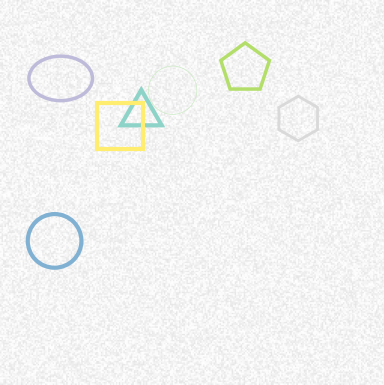[{"shape": "triangle", "thickness": 3, "radius": 0.31, "center": [0.367, 0.705]}, {"shape": "oval", "thickness": 2.5, "radius": 0.41, "center": [0.158, 0.796]}, {"shape": "circle", "thickness": 3, "radius": 0.35, "center": [0.142, 0.374]}, {"shape": "pentagon", "thickness": 2.5, "radius": 0.33, "center": [0.637, 0.822]}, {"shape": "hexagon", "thickness": 2, "radius": 0.29, "center": [0.775, 0.692]}, {"shape": "circle", "thickness": 0.5, "radius": 0.31, "center": [0.448, 0.766]}, {"shape": "square", "thickness": 3, "radius": 0.3, "center": [0.312, 0.672]}]